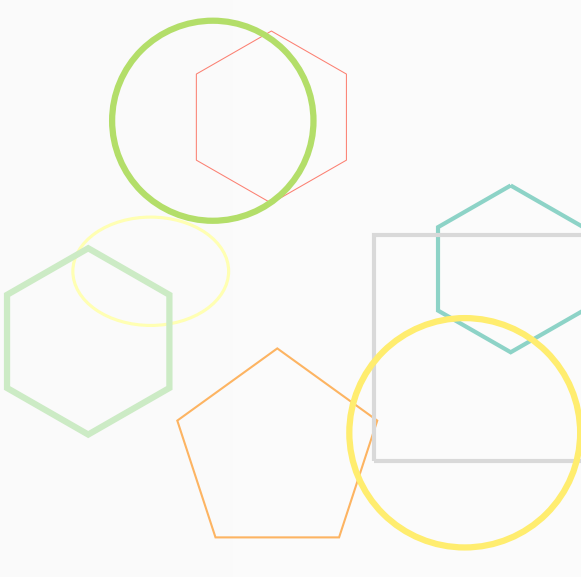[{"shape": "hexagon", "thickness": 2, "radius": 0.72, "center": [0.879, 0.534]}, {"shape": "oval", "thickness": 1.5, "radius": 0.67, "center": [0.259, 0.529]}, {"shape": "hexagon", "thickness": 0.5, "radius": 0.75, "center": [0.467, 0.796]}, {"shape": "pentagon", "thickness": 1, "radius": 0.9, "center": [0.477, 0.215]}, {"shape": "circle", "thickness": 3, "radius": 0.87, "center": [0.366, 0.79]}, {"shape": "square", "thickness": 2, "radius": 0.98, "center": [0.84, 0.396]}, {"shape": "hexagon", "thickness": 3, "radius": 0.81, "center": [0.152, 0.408]}, {"shape": "circle", "thickness": 3, "radius": 0.99, "center": [0.8, 0.25]}]